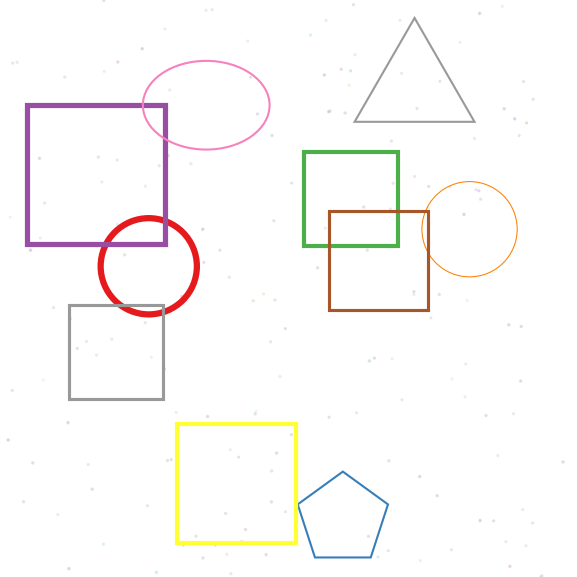[{"shape": "circle", "thickness": 3, "radius": 0.42, "center": [0.258, 0.538]}, {"shape": "pentagon", "thickness": 1, "radius": 0.41, "center": [0.594, 0.1]}, {"shape": "square", "thickness": 2, "radius": 0.41, "center": [0.608, 0.655]}, {"shape": "square", "thickness": 2.5, "radius": 0.6, "center": [0.166, 0.697]}, {"shape": "circle", "thickness": 0.5, "radius": 0.41, "center": [0.813, 0.602]}, {"shape": "square", "thickness": 2, "radius": 0.52, "center": [0.41, 0.162]}, {"shape": "square", "thickness": 1.5, "radius": 0.43, "center": [0.656, 0.548]}, {"shape": "oval", "thickness": 1, "radius": 0.55, "center": [0.357, 0.817]}, {"shape": "square", "thickness": 1.5, "radius": 0.41, "center": [0.201, 0.389]}, {"shape": "triangle", "thickness": 1, "radius": 0.6, "center": [0.718, 0.848]}]